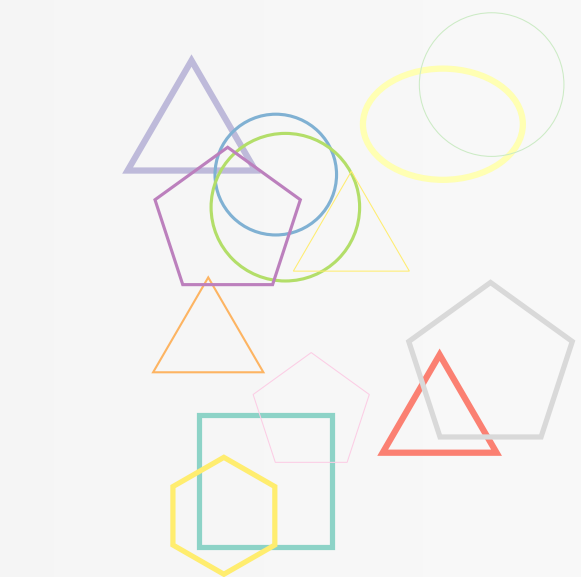[{"shape": "square", "thickness": 2.5, "radius": 0.57, "center": [0.456, 0.166]}, {"shape": "oval", "thickness": 3, "radius": 0.69, "center": [0.762, 0.784]}, {"shape": "triangle", "thickness": 3, "radius": 0.63, "center": [0.329, 0.767]}, {"shape": "triangle", "thickness": 3, "radius": 0.57, "center": [0.756, 0.272]}, {"shape": "circle", "thickness": 1.5, "radius": 0.52, "center": [0.474, 0.697]}, {"shape": "triangle", "thickness": 1, "radius": 0.55, "center": [0.358, 0.409]}, {"shape": "circle", "thickness": 1.5, "radius": 0.64, "center": [0.491, 0.64]}, {"shape": "pentagon", "thickness": 0.5, "radius": 0.53, "center": [0.535, 0.284]}, {"shape": "pentagon", "thickness": 2.5, "radius": 0.74, "center": [0.844, 0.362]}, {"shape": "pentagon", "thickness": 1.5, "radius": 0.66, "center": [0.392, 0.613]}, {"shape": "circle", "thickness": 0.5, "radius": 0.62, "center": [0.846, 0.853]}, {"shape": "triangle", "thickness": 0.5, "radius": 0.58, "center": [0.604, 0.587]}, {"shape": "hexagon", "thickness": 2.5, "radius": 0.51, "center": [0.385, 0.106]}]